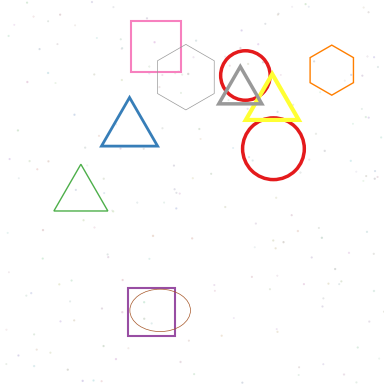[{"shape": "circle", "thickness": 2.5, "radius": 0.4, "center": [0.71, 0.614]}, {"shape": "circle", "thickness": 2.5, "radius": 0.32, "center": [0.637, 0.804]}, {"shape": "triangle", "thickness": 2, "radius": 0.42, "center": [0.336, 0.663]}, {"shape": "triangle", "thickness": 1, "radius": 0.4, "center": [0.21, 0.492]}, {"shape": "square", "thickness": 1.5, "radius": 0.31, "center": [0.393, 0.189]}, {"shape": "hexagon", "thickness": 1, "radius": 0.33, "center": [0.862, 0.818]}, {"shape": "triangle", "thickness": 3, "radius": 0.4, "center": [0.707, 0.728]}, {"shape": "oval", "thickness": 0.5, "radius": 0.39, "center": [0.416, 0.194]}, {"shape": "square", "thickness": 1.5, "radius": 0.33, "center": [0.405, 0.879]}, {"shape": "triangle", "thickness": 2.5, "radius": 0.32, "center": [0.624, 0.763]}, {"shape": "hexagon", "thickness": 0.5, "radius": 0.43, "center": [0.483, 0.8]}]